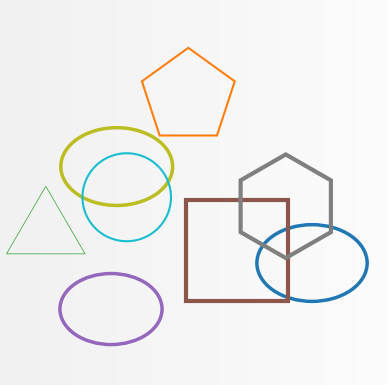[{"shape": "oval", "thickness": 2.5, "radius": 0.71, "center": [0.805, 0.317]}, {"shape": "pentagon", "thickness": 1.5, "radius": 0.63, "center": [0.486, 0.75]}, {"shape": "triangle", "thickness": 0.5, "radius": 0.59, "center": [0.118, 0.399]}, {"shape": "oval", "thickness": 2.5, "radius": 0.66, "center": [0.286, 0.197]}, {"shape": "square", "thickness": 3, "radius": 0.66, "center": [0.611, 0.35]}, {"shape": "hexagon", "thickness": 3, "radius": 0.67, "center": [0.737, 0.464]}, {"shape": "oval", "thickness": 2.5, "radius": 0.72, "center": [0.301, 0.567]}, {"shape": "circle", "thickness": 1.5, "radius": 0.57, "center": [0.327, 0.488]}]